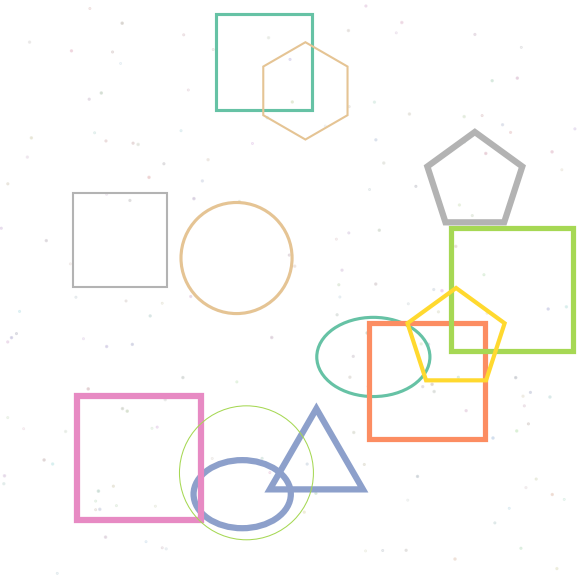[{"shape": "square", "thickness": 1.5, "radius": 0.42, "center": [0.457, 0.892]}, {"shape": "oval", "thickness": 1.5, "radius": 0.49, "center": [0.646, 0.381]}, {"shape": "square", "thickness": 2.5, "radius": 0.5, "center": [0.739, 0.339]}, {"shape": "oval", "thickness": 3, "radius": 0.42, "center": [0.419, 0.143]}, {"shape": "triangle", "thickness": 3, "radius": 0.47, "center": [0.548, 0.198]}, {"shape": "square", "thickness": 3, "radius": 0.54, "center": [0.24, 0.206]}, {"shape": "circle", "thickness": 0.5, "radius": 0.58, "center": [0.427, 0.18]}, {"shape": "square", "thickness": 2.5, "radius": 0.53, "center": [0.887, 0.498]}, {"shape": "pentagon", "thickness": 2, "radius": 0.44, "center": [0.79, 0.412]}, {"shape": "circle", "thickness": 1.5, "radius": 0.48, "center": [0.41, 0.552]}, {"shape": "hexagon", "thickness": 1, "radius": 0.42, "center": [0.529, 0.842]}, {"shape": "square", "thickness": 1, "radius": 0.41, "center": [0.208, 0.583]}, {"shape": "pentagon", "thickness": 3, "radius": 0.43, "center": [0.822, 0.684]}]